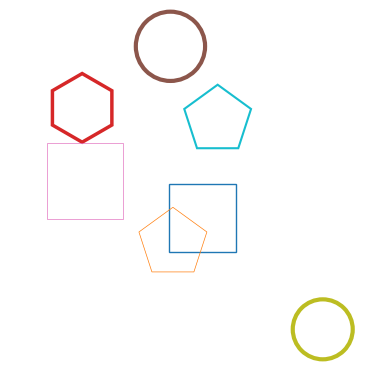[{"shape": "square", "thickness": 1, "radius": 0.44, "center": [0.527, 0.434]}, {"shape": "pentagon", "thickness": 0.5, "radius": 0.46, "center": [0.449, 0.369]}, {"shape": "hexagon", "thickness": 2.5, "radius": 0.45, "center": [0.213, 0.72]}, {"shape": "circle", "thickness": 3, "radius": 0.45, "center": [0.443, 0.88]}, {"shape": "square", "thickness": 0.5, "radius": 0.49, "center": [0.22, 0.531]}, {"shape": "circle", "thickness": 3, "radius": 0.39, "center": [0.838, 0.145]}, {"shape": "pentagon", "thickness": 1.5, "radius": 0.46, "center": [0.565, 0.689]}]